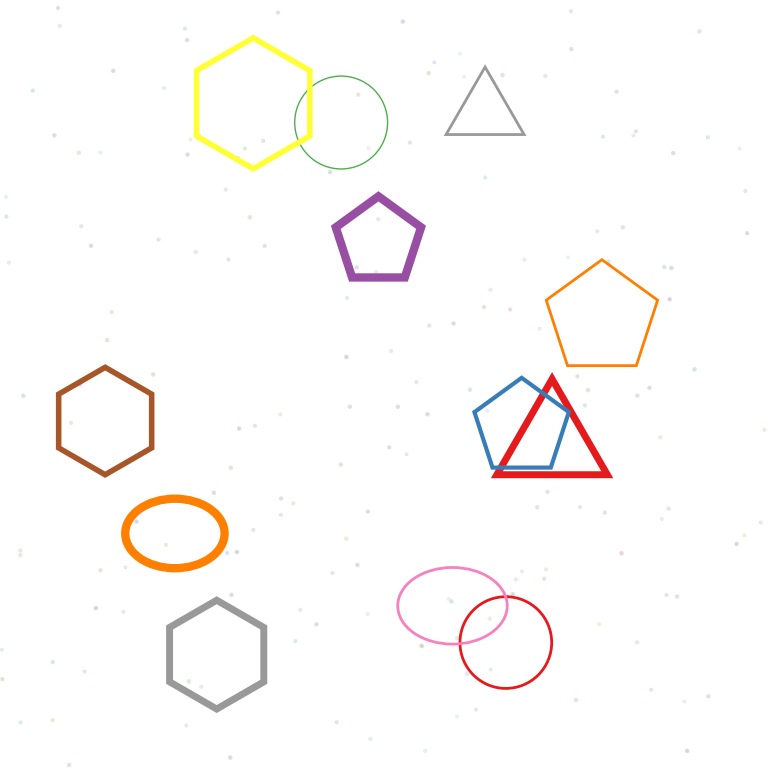[{"shape": "circle", "thickness": 1, "radius": 0.3, "center": [0.657, 0.166]}, {"shape": "triangle", "thickness": 2.5, "radius": 0.41, "center": [0.717, 0.425]}, {"shape": "pentagon", "thickness": 1.5, "radius": 0.32, "center": [0.677, 0.445]}, {"shape": "circle", "thickness": 0.5, "radius": 0.3, "center": [0.443, 0.841]}, {"shape": "pentagon", "thickness": 3, "radius": 0.29, "center": [0.491, 0.687]}, {"shape": "oval", "thickness": 3, "radius": 0.32, "center": [0.227, 0.307]}, {"shape": "pentagon", "thickness": 1, "radius": 0.38, "center": [0.782, 0.587]}, {"shape": "hexagon", "thickness": 2, "radius": 0.42, "center": [0.329, 0.866]}, {"shape": "hexagon", "thickness": 2, "radius": 0.35, "center": [0.137, 0.453]}, {"shape": "oval", "thickness": 1, "radius": 0.36, "center": [0.588, 0.213]}, {"shape": "triangle", "thickness": 1, "radius": 0.29, "center": [0.63, 0.854]}, {"shape": "hexagon", "thickness": 2.5, "radius": 0.35, "center": [0.281, 0.15]}]